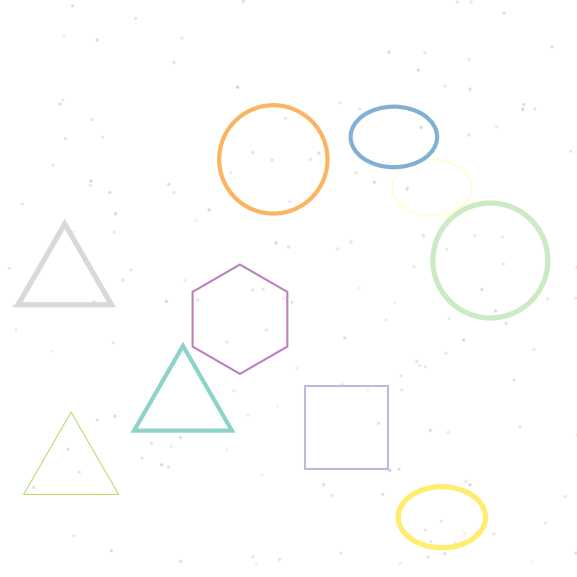[{"shape": "triangle", "thickness": 2, "radius": 0.49, "center": [0.317, 0.302]}, {"shape": "oval", "thickness": 0.5, "radius": 0.34, "center": [0.748, 0.674]}, {"shape": "square", "thickness": 1, "radius": 0.36, "center": [0.6, 0.259]}, {"shape": "oval", "thickness": 2, "radius": 0.37, "center": [0.682, 0.762]}, {"shape": "circle", "thickness": 2, "radius": 0.47, "center": [0.473, 0.723]}, {"shape": "triangle", "thickness": 0.5, "radius": 0.48, "center": [0.123, 0.19]}, {"shape": "triangle", "thickness": 2.5, "radius": 0.47, "center": [0.112, 0.518]}, {"shape": "hexagon", "thickness": 1, "radius": 0.47, "center": [0.416, 0.446]}, {"shape": "circle", "thickness": 2.5, "radius": 0.5, "center": [0.849, 0.548]}, {"shape": "oval", "thickness": 2.5, "radius": 0.38, "center": [0.765, 0.103]}]